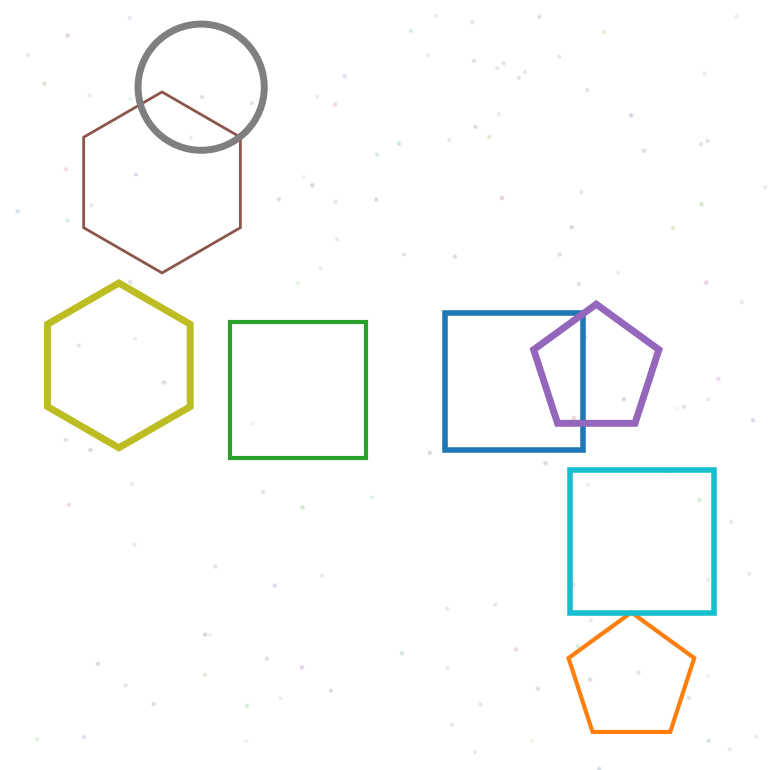[{"shape": "square", "thickness": 2, "radius": 0.45, "center": [0.668, 0.505]}, {"shape": "pentagon", "thickness": 1.5, "radius": 0.43, "center": [0.82, 0.119]}, {"shape": "square", "thickness": 1.5, "radius": 0.44, "center": [0.387, 0.493]}, {"shape": "pentagon", "thickness": 2.5, "radius": 0.43, "center": [0.774, 0.519]}, {"shape": "hexagon", "thickness": 1, "radius": 0.59, "center": [0.21, 0.763]}, {"shape": "circle", "thickness": 2.5, "radius": 0.41, "center": [0.261, 0.887]}, {"shape": "hexagon", "thickness": 2.5, "radius": 0.54, "center": [0.154, 0.525]}, {"shape": "square", "thickness": 2, "radius": 0.47, "center": [0.834, 0.297]}]